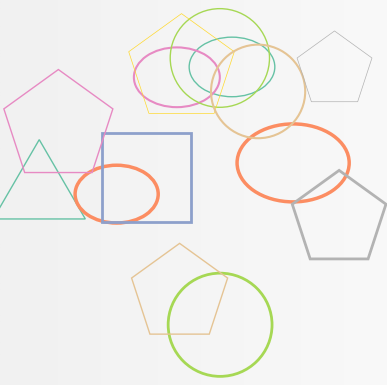[{"shape": "oval", "thickness": 1, "radius": 0.55, "center": [0.599, 0.826]}, {"shape": "triangle", "thickness": 1, "radius": 0.69, "center": [0.101, 0.5]}, {"shape": "oval", "thickness": 2.5, "radius": 0.54, "center": [0.301, 0.496]}, {"shape": "oval", "thickness": 2.5, "radius": 0.72, "center": [0.756, 0.577]}, {"shape": "square", "thickness": 2, "radius": 0.57, "center": [0.378, 0.539]}, {"shape": "pentagon", "thickness": 1, "radius": 0.74, "center": [0.151, 0.672]}, {"shape": "oval", "thickness": 1.5, "radius": 0.55, "center": [0.456, 0.799]}, {"shape": "circle", "thickness": 1, "radius": 0.64, "center": [0.567, 0.849]}, {"shape": "circle", "thickness": 2, "radius": 0.67, "center": [0.568, 0.156]}, {"shape": "pentagon", "thickness": 0.5, "radius": 0.72, "center": [0.468, 0.821]}, {"shape": "pentagon", "thickness": 1, "radius": 0.65, "center": [0.463, 0.238]}, {"shape": "circle", "thickness": 1.5, "radius": 0.61, "center": [0.666, 0.763]}, {"shape": "pentagon", "thickness": 0.5, "radius": 0.51, "center": [0.863, 0.818]}, {"shape": "pentagon", "thickness": 2, "radius": 0.64, "center": [0.875, 0.43]}]